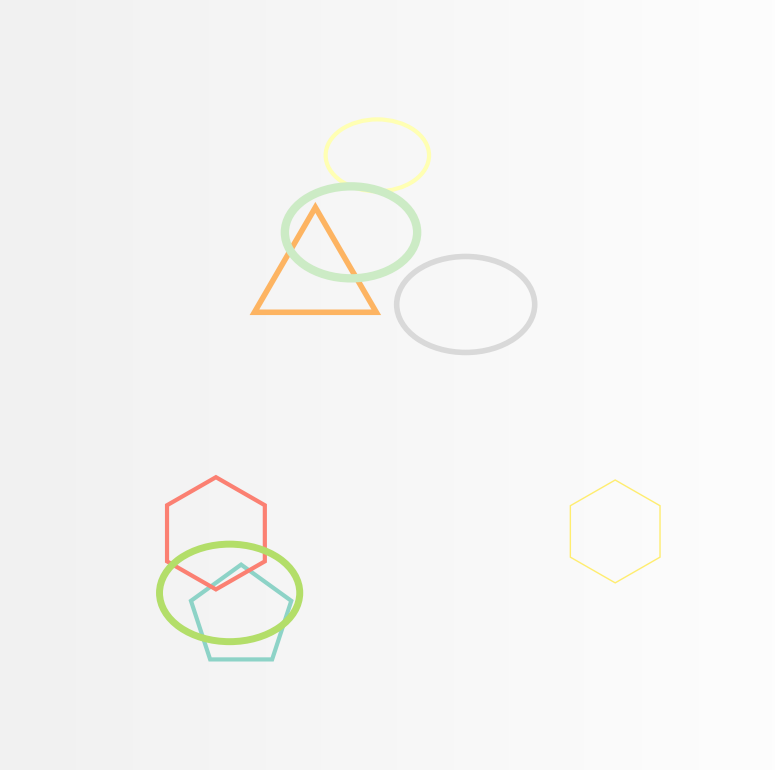[{"shape": "pentagon", "thickness": 1.5, "radius": 0.34, "center": [0.311, 0.199]}, {"shape": "oval", "thickness": 1.5, "radius": 0.33, "center": [0.487, 0.798]}, {"shape": "hexagon", "thickness": 1.5, "radius": 0.36, "center": [0.279, 0.307]}, {"shape": "triangle", "thickness": 2, "radius": 0.45, "center": [0.407, 0.64]}, {"shape": "oval", "thickness": 2.5, "radius": 0.45, "center": [0.296, 0.23]}, {"shape": "oval", "thickness": 2, "radius": 0.45, "center": [0.601, 0.605]}, {"shape": "oval", "thickness": 3, "radius": 0.43, "center": [0.453, 0.698]}, {"shape": "hexagon", "thickness": 0.5, "radius": 0.33, "center": [0.794, 0.31]}]